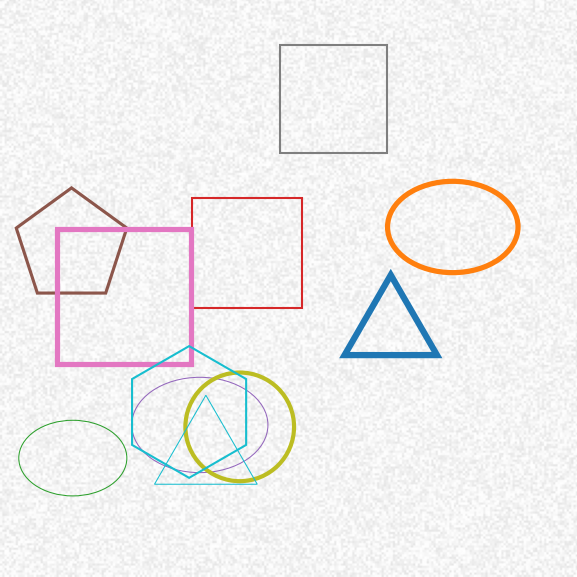[{"shape": "triangle", "thickness": 3, "radius": 0.46, "center": [0.677, 0.43]}, {"shape": "oval", "thickness": 2.5, "radius": 0.56, "center": [0.784, 0.606]}, {"shape": "oval", "thickness": 0.5, "radius": 0.47, "center": [0.126, 0.206]}, {"shape": "square", "thickness": 1, "radius": 0.47, "center": [0.428, 0.561]}, {"shape": "oval", "thickness": 0.5, "radius": 0.59, "center": [0.346, 0.263]}, {"shape": "pentagon", "thickness": 1.5, "radius": 0.5, "center": [0.124, 0.573]}, {"shape": "square", "thickness": 2.5, "radius": 0.58, "center": [0.215, 0.486]}, {"shape": "square", "thickness": 1, "radius": 0.47, "center": [0.578, 0.828]}, {"shape": "circle", "thickness": 2, "radius": 0.47, "center": [0.415, 0.26]}, {"shape": "triangle", "thickness": 0.5, "radius": 0.51, "center": [0.356, 0.212]}, {"shape": "hexagon", "thickness": 1, "radius": 0.57, "center": [0.327, 0.286]}]